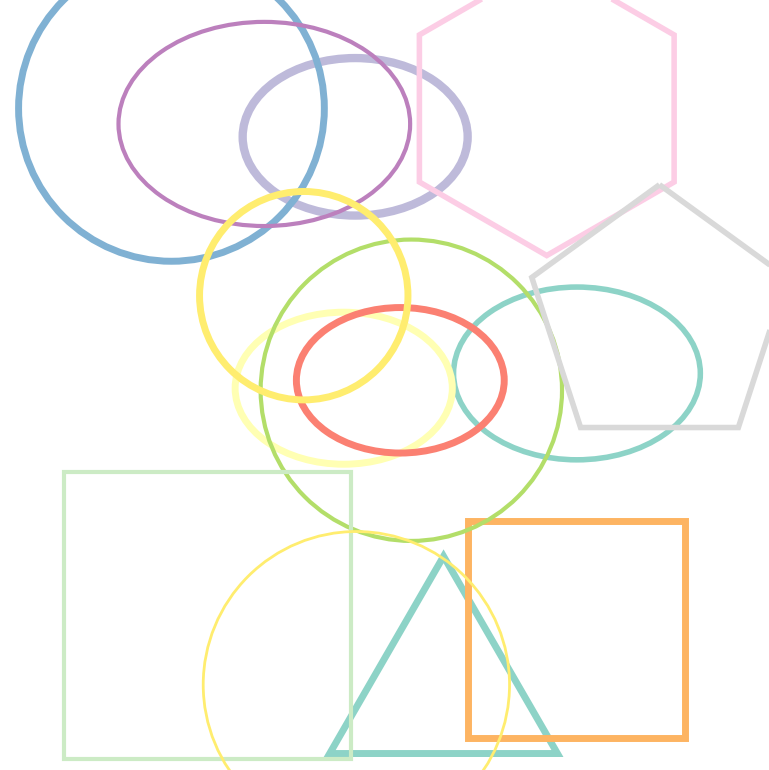[{"shape": "triangle", "thickness": 2.5, "radius": 0.85, "center": [0.576, 0.107]}, {"shape": "oval", "thickness": 2, "radius": 0.8, "center": [0.749, 0.515]}, {"shape": "oval", "thickness": 2.5, "radius": 0.71, "center": [0.446, 0.496]}, {"shape": "oval", "thickness": 3, "radius": 0.73, "center": [0.461, 0.822]}, {"shape": "oval", "thickness": 2.5, "radius": 0.67, "center": [0.52, 0.506]}, {"shape": "circle", "thickness": 2.5, "radius": 0.99, "center": [0.223, 0.859]}, {"shape": "square", "thickness": 2.5, "radius": 0.7, "center": [0.749, 0.183]}, {"shape": "circle", "thickness": 1.5, "radius": 0.98, "center": [0.534, 0.493]}, {"shape": "hexagon", "thickness": 2, "radius": 0.96, "center": [0.71, 0.859]}, {"shape": "pentagon", "thickness": 2, "radius": 0.87, "center": [0.856, 0.586]}, {"shape": "oval", "thickness": 1.5, "radius": 0.95, "center": [0.343, 0.839]}, {"shape": "square", "thickness": 1.5, "radius": 0.93, "center": [0.269, 0.201]}, {"shape": "circle", "thickness": 2.5, "radius": 0.68, "center": [0.394, 0.616]}, {"shape": "circle", "thickness": 1, "radius": 0.99, "center": [0.463, 0.111]}]